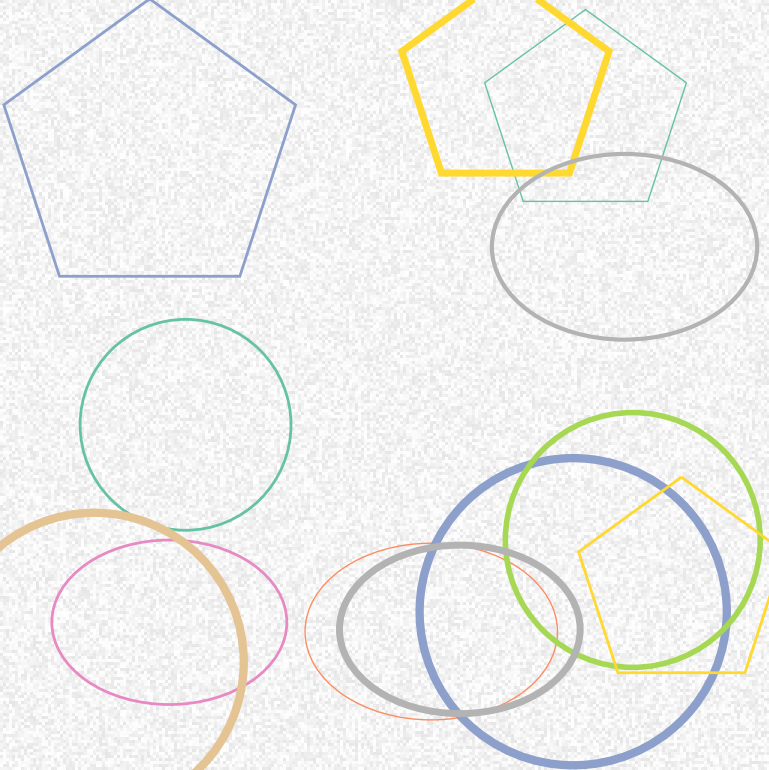[{"shape": "pentagon", "thickness": 0.5, "radius": 0.69, "center": [0.76, 0.85]}, {"shape": "circle", "thickness": 1, "radius": 0.68, "center": [0.241, 0.448]}, {"shape": "oval", "thickness": 0.5, "radius": 0.82, "center": [0.56, 0.18]}, {"shape": "circle", "thickness": 3, "radius": 1.0, "center": [0.744, 0.206]}, {"shape": "pentagon", "thickness": 1, "radius": 1.0, "center": [0.194, 0.802]}, {"shape": "oval", "thickness": 1, "radius": 0.76, "center": [0.22, 0.192]}, {"shape": "circle", "thickness": 2, "radius": 0.83, "center": [0.822, 0.299]}, {"shape": "pentagon", "thickness": 2.5, "radius": 0.71, "center": [0.656, 0.89]}, {"shape": "pentagon", "thickness": 1, "radius": 0.7, "center": [0.885, 0.24]}, {"shape": "circle", "thickness": 3, "radius": 0.97, "center": [0.123, 0.14]}, {"shape": "oval", "thickness": 1.5, "radius": 0.86, "center": [0.811, 0.679]}, {"shape": "oval", "thickness": 2.5, "radius": 0.78, "center": [0.597, 0.183]}]